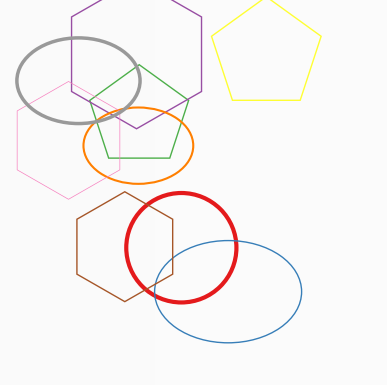[{"shape": "circle", "thickness": 3, "radius": 0.71, "center": [0.468, 0.357]}, {"shape": "oval", "thickness": 1, "radius": 0.95, "center": [0.589, 0.242]}, {"shape": "pentagon", "thickness": 1, "radius": 0.67, "center": [0.359, 0.698]}, {"shape": "hexagon", "thickness": 1, "radius": 0.97, "center": [0.352, 0.859]}, {"shape": "oval", "thickness": 1.5, "radius": 0.71, "center": [0.357, 0.622]}, {"shape": "pentagon", "thickness": 1, "radius": 0.74, "center": [0.687, 0.86]}, {"shape": "hexagon", "thickness": 1, "radius": 0.71, "center": [0.322, 0.359]}, {"shape": "hexagon", "thickness": 0.5, "radius": 0.76, "center": [0.177, 0.635]}, {"shape": "oval", "thickness": 2.5, "radius": 0.79, "center": [0.203, 0.79]}]